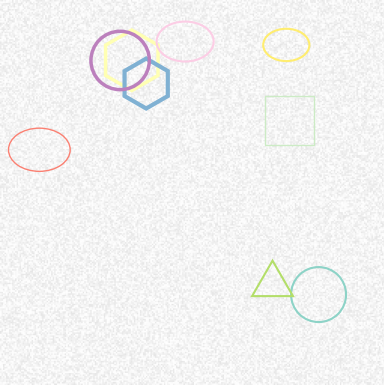[{"shape": "circle", "thickness": 1.5, "radius": 0.36, "center": [0.827, 0.235]}, {"shape": "hexagon", "thickness": 2.5, "radius": 0.39, "center": [0.342, 0.843]}, {"shape": "oval", "thickness": 1, "radius": 0.4, "center": [0.102, 0.611]}, {"shape": "hexagon", "thickness": 3, "radius": 0.32, "center": [0.38, 0.783]}, {"shape": "triangle", "thickness": 1.5, "radius": 0.31, "center": [0.708, 0.262]}, {"shape": "oval", "thickness": 1.5, "radius": 0.37, "center": [0.481, 0.892]}, {"shape": "circle", "thickness": 2.5, "radius": 0.38, "center": [0.312, 0.843]}, {"shape": "square", "thickness": 1, "radius": 0.32, "center": [0.751, 0.688]}, {"shape": "oval", "thickness": 1.5, "radius": 0.3, "center": [0.744, 0.883]}]